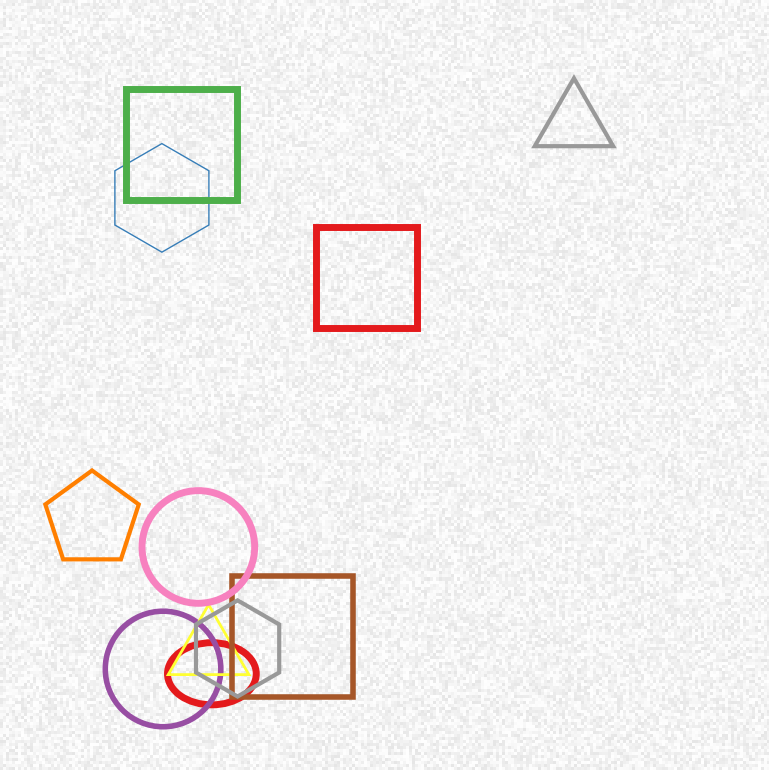[{"shape": "oval", "thickness": 2.5, "radius": 0.29, "center": [0.275, 0.125]}, {"shape": "square", "thickness": 2.5, "radius": 0.33, "center": [0.476, 0.64]}, {"shape": "hexagon", "thickness": 0.5, "radius": 0.35, "center": [0.21, 0.743]}, {"shape": "square", "thickness": 2.5, "radius": 0.36, "center": [0.236, 0.813]}, {"shape": "circle", "thickness": 2, "radius": 0.38, "center": [0.212, 0.131]}, {"shape": "pentagon", "thickness": 1.5, "radius": 0.32, "center": [0.12, 0.325]}, {"shape": "triangle", "thickness": 1, "radius": 0.3, "center": [0.271, 0.154]}, {"shape": "square", "thickness": 2, "radius": 0.39, "center": [0.38, 0.174]}, {"shape": "circle", "thickness": 2.5, "radius": 0.37, "center": [0.258, 0.29]}, {"shape": "triangle", "thickness": 1.5, "radius": 0.29, "center": [0.745, 0.84]}, {"shape": "hexagon", "thickness": 1.5, "radius": 0.31, "center": [0.309, 0.158]}]